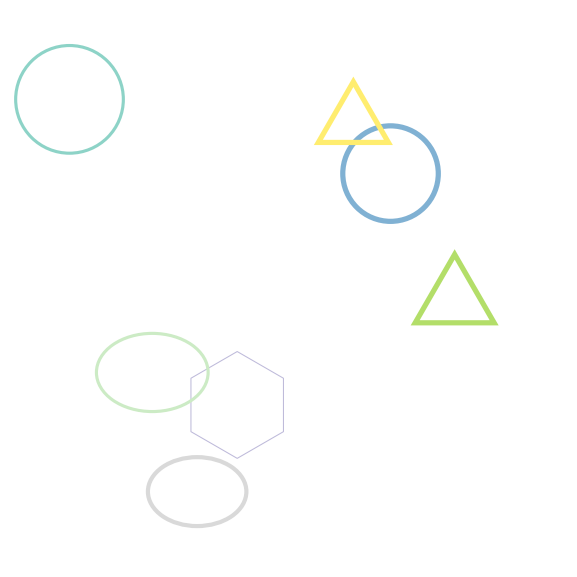[{"shape": "circle", "thickness": 1.5, "radius": 0.47, "center": [0.12, 0.827]}, {"shape": "hexagon", "thickness": 0.5, "radius": 0.46, "center": [0.411, 0.298]}, {"shape": "circle", "thickness": 2.5, "radius": 0.41, "center": [0.676, 0.699]}, {"shape": "triangle", "thickness": 2.5, "radius": 0.39, "center": [0.787, 0.48]}, {"shape": "oval", "thickness": 2, "radius": 0.43, "center": [0.341, 0.148]}, {"shape": "oval", "thickness": 1.5, "radius": 0.48, "center": [0.264, 0.354]}, {"shape": "triangle", "thickness": 2.5, "radius": 0.35, "center": [0.612, 0.787]}]